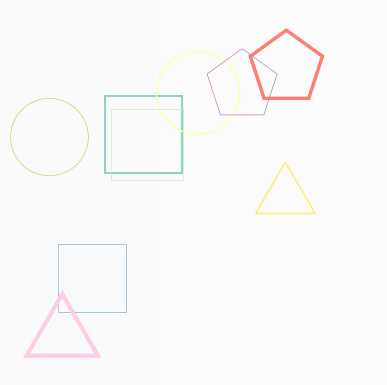[{"shape": "square", "thickness": 1.5, "radius": 0.5, "center": [0.37, 0.651]}, {"shape": "circle", "thickness": 1, "radius": 0.54, "center": [0.511, 0.758]}, {"shape": "pentagon", "thickness": 2.5, "radius": 0.49, "center": [0.739, 0.824]}, {"shape": "square", "thickness": 0.5, "radius": 0.44, "center": [0.238, 0.277]}, {"shape": "circle", "thickness": 0.5, "radius": 0.5, "center": [0.128, 0.644]}, {"shape": "triangle", "thickness": 3, "radius": 0.53, "center": [0.161, 0.129]}, {"shape": "pentagon", "thickness": 0.5, "radius": 0.48, "center": [0.625, 0.778]}, {"shape": "square", "thickness": 0.5, "radius": 0.46, "center": [0.379, 0.625]}, {"shape": "triangle", "thickness": 1, "radius": 0.44, "center": [0.736, 0.49]}]